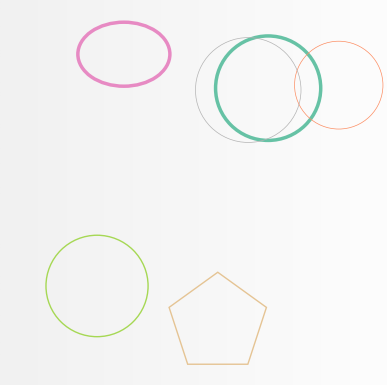[{"shape": "circle", "thickness": 2.5, "radius": 0.68, "center": [0.692, 0.771]}, {"shape": "circle", "thickness": 0.5, "radius": 0.57, "center": [0.874, 0.779]}, {"shape": "oval", "thickness": 2.5, "radius": 0.59, "center": [0.32, 0.859]}, {"shape": "circle", "thickness": 1, "radius": 0.66, "center": [0.25, 0.257]}, {"shape": "pentagon", "thickness": 1, "radius": 0.66, "center": [0.562, 0.161]}, {"shape": "circle", "thickness": 0.5, "radius": 0.68, "center": [0.641, 0.766]}]